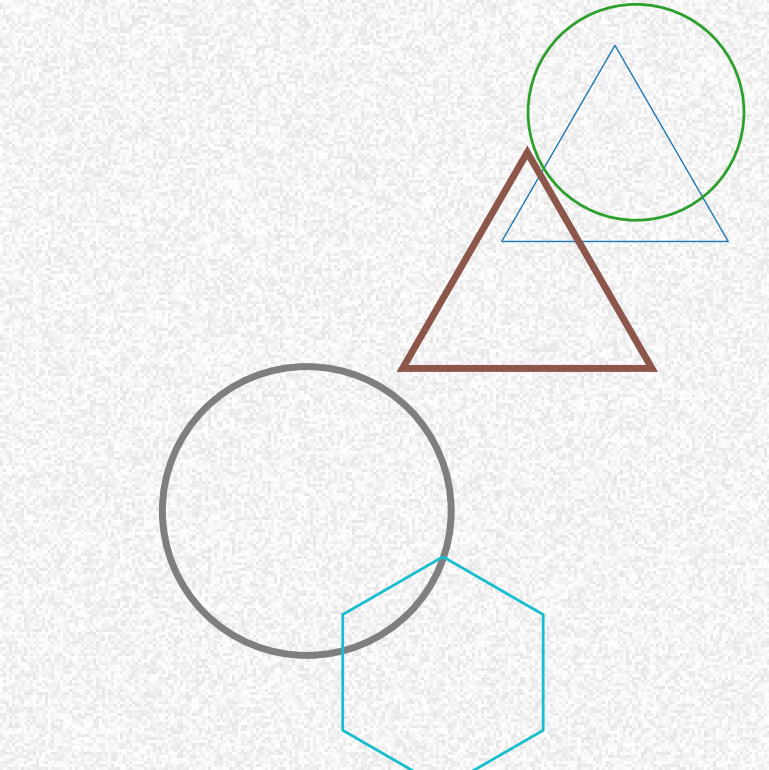[{"shape": "triangle", "thickness": 0.5, "radius": 0.85, "center": [0.799, 0.771]}, {"shape": "circle", "thickness": 1, "radius": 0.7, "center": [0.826, 0.854]}, {"shape": "triangle", "thickness": 2.5, "radius": 0.94, "center": [0.685, 0.615]}, {"shape": "circle", "thickness": 2.5, "radius": 0.94, "center": [0.398, 0.336]}, {"shape": "hexagon", "thickness": 1, "radius": 0.75, "center": [0.575, 0.127]}]